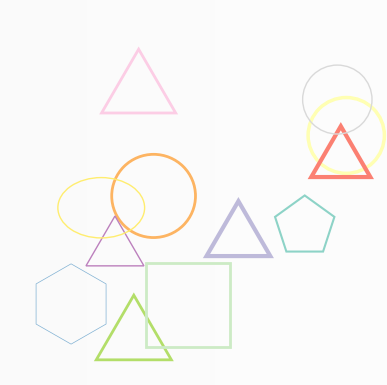[{"shape": "pentagon", "thickness": 1.5, "radius": 0.4, "center": [0.786, 0.412]}, {"shape": "circle", "thickness": 2.5, "radius": 0.49, "center": [0.894, 0.648]}, {"shape": "triangle", "thickness": 3, "radius": 0.48, "center": [0.615, 0.382]}, {"shape": "triangle", "thickness": 3, "radius": 0.44, "center": [0.88, 0.584]}, {"shape": "hexagon", "thickness": 0.5, "radius": 0.52, "center": [0.183, 0.21]}, {"shape": "circle", "thickness": 2, "radius": 0.54, "center": [0.396, 0.491]}, {"shape": "triangle", "thickness": 2, "radius": 0.56, "center": [0.345, 0.121]}, {"shape": "triangle", "thickness": 2, "radius": 0.55, "center": [0.358, 0.762]}, {"shape": "circle", "thickness": 1, "radius": 0.45, "center": [0.871, 0.741]}, {"shape": "triangle", "thickness": 1, "radius": 0.43, "center": [0.297, 0.353]}, {"shape": "square", "thickness": 2, "radius": 0.54, "center": [0.486, 0.208]}, {"shape": "oval", "thickness": 1, "radius": 0.56, "center": [0.261, 0.46]}]